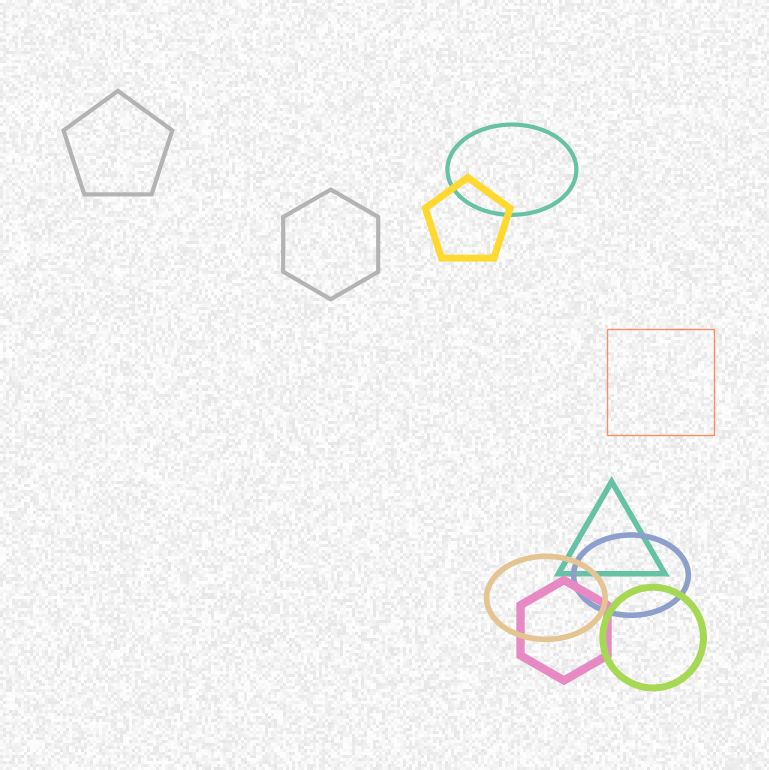[{"shape": "oval", "thickness": 1.5, "radius": 0.42, "center": [0.665, 0.78]}, {"shape": "triangle", "thickness": 2, "radius": 0.4, "center": [0.794, 0.295]}, {"shape": "square", "thickness": 0.5, "radius": 0.35, "center": [0.858, 0.504]}, {"shape": "oval", "thickness": 2, "radius": 0.37, "center": [0.819, 0.253]}, {"shape": "hexagon", "thickness": 3, "radius": 0.33, "center": [0.732, 0.181]}, {"shape": "circle", "thickness": 2.5, "radius": 0.33, "center": [0.848, 0.172]}, {"shape": "pentagon", "thickness": 2.5, "radius": 0.29, "center": [0.607, 0.712]}, {"shape": "oval", "thickness": 2, "radius": 0.39, "center": [0.709, 0.224]}, {"shape": "hexagon", "thickness": 1.5, "radius": 0.36, "center": [0.43, 0.683]}, {"shape": "pentagon", "thickness": 1.5, "radius": 0.37, "center": [0.153, 0.808]}]